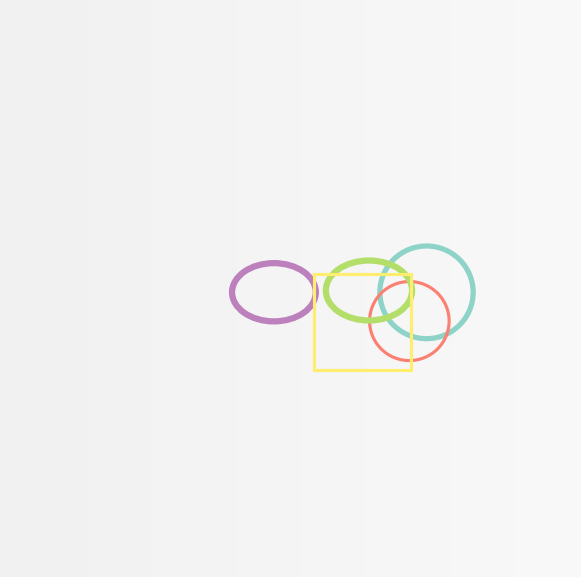[{"shape": "circle", "thickness": 2.5, "radius": 0.4, "center": [0.734, 0.493]}, {"shape": "circle", "thickness": 1.5, "radius": 0.34, "center": [0.704, 0.443]}, {"shape": "oval", "thickness": 3, "radius": 0.37, "center": [0.635, 0.496]}, {"shape": "oval", "thickness": 3, "radius": 0.36, "center": [0.471, 0.493]}, {"shape": "square", "thickness": 1.5, "radius": 0.41, "center": [0.624, 0.442]}]